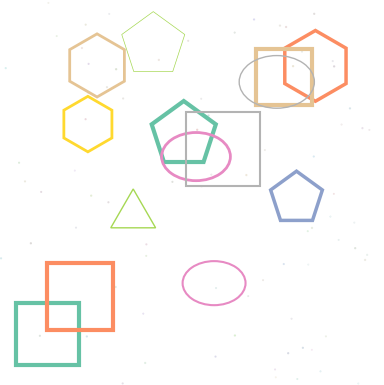[{"shape": "square", "thickness": 3, "radius": 0.41, "center": [0.124, 0.133]}, {"shape": "pentagon", "thickness": 3, "radius": 0.44, "center": [0.477, 0.65]}, {"shape": "hexagon", "thickness": 2.5, "radius": 0.46, "center": [0.819, 0.829]}, {"shape": "square", "thickness": 3, "radius": 0.43, "center": [0.208, 0.23]}, {"shape": "pentagon", "thickness": 2.5, "radius": 0.35, "center": [0.77, 0.485]}, {"shape": "oval", "thickness": 2, "radius": 0.45, "center": [0.509, 0.593]}, {"shape": "oval", "thickness": 1.5, "radius": 0.41, "center": [0.556, 0.265]}, {"shape": "pentagon", "thickness": 0.5, "radius": 0.43, "center": [0.398, 0.884]}, {"shape": "triangle", "thickness": 1, "radius": 0.34, "center": [0.346, 0.442]}, {"shape": "hexagon", "thickness": 2, "radius": 0.36, "center": [0.228, 0.678]}, {"shape": "square", "thickness": 3, "radius": 0.37, "center": [0.737, 0.799]}, {"shape": "hexagon", "thickness": 2, "radius": 0.41, "center": [0.252, 0.83]}, {"shape": "square", "thickness": 1.5, "radius": 0.48, "center": [0.58, 0.612]}, {"shape": "oval", "thickness": 1, "radius": 0.49, "center": [0.719, 0.787]}]